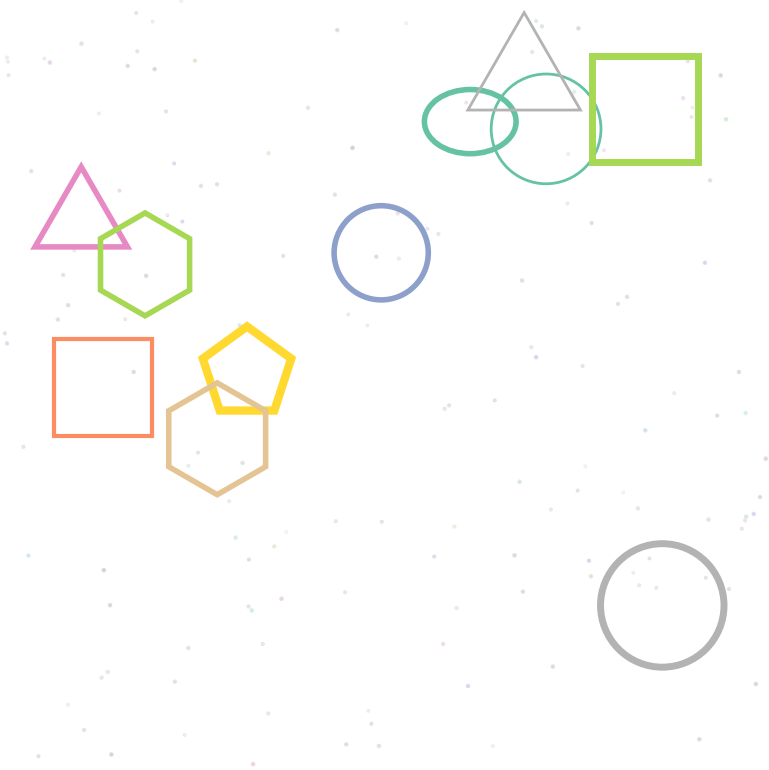[{"shape": "oval", "thickness": 2, "radius": 0.3, "center": [0.611, 0.842]}, {"shape": "circle", "thickness": 1, "radius": 0.36, "center": [0.709, 0.833]}, {"shape": "square", "thickness": 1.5, "radius": 0.32, "center": [0.134, 0.497]}, {"shape": "circle", "thickness": 2, "radius": 0.31, "center": [0.495, 0.672]}, {"shape": "triangle", "thickness": 2, "radius": 0.35, "center": [0.105, 0.714]}, {"shape": "square", "thickness": 2.5, "radius": 0.34, "center": [0.838, 0.858]}, {"shape": "hexagon", "thickness": 2, "radius": 0.33, "center": [0.188, 0.657]}, {"shape": "pentagon", "thickness": 3, "radius": 0.3, "center": [0.321, 0.516]}, {"shape": "hexagon", "thickness": 2, "radius": 0.36, "center": [0.282, 0.43]}, {"shape": "triangle", "thickness": 1, "radius": 0.42, "center": [0.681, 0.899]}, {"shape": "circle", "thickness": 2.5, "radius": 0.4, "center": [0.86, 0.214]}]